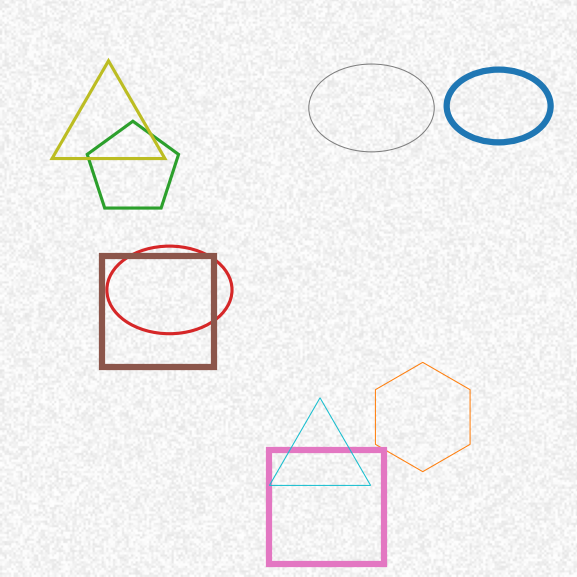[{"shape": "oval", "thickness": 3, "radius": 0.45, "center": [0.863, 0.816]}, {"shape": "hexagon", "thickness": 0.5, "radius": 0.47, "center": [0.732, 0.277]}, {"shape": "pentagon", "thickness": 1.5, "radius": 0.42, "center": [0.23, 0.706]}, {"shape": "oval", "thickness": 1.5, "radius": 0.54, "center": [0.293, 0.497]}, {"shape": "square", "thickness": 3, "radius": 0.48, "center": [0.274, 0.459]}, {"shape": "square", "thickness": 3, "radius": 0.5, "center": [0.565, 0.121]}, {"shape": "oval", "thickness": 0.5, "radius": 0.54, "center": [0.643, 0.812]}, {"shape": "triangle", "thickness": 1.5, "radius": 0.56, "center": [0.188, 0.781]}, {"shape": "triangle", "thickness": 0.5, "radius": 0.51, "center": [0.554, 0.209]}]